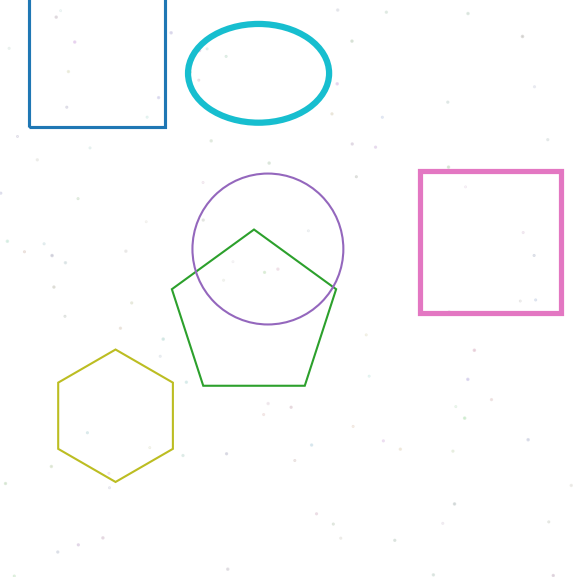[{"shape": "square", "thickness": 1.5, "radius": 0.59, "center": [0.168, 0.897]}, {"shape": "pentagon", "thickness": 1, "radius": 0.75, "center": [0.44, 0.452]}, {"shape": "circle", "thickness": 1, "radius": 0.65, "center": [0.464, 0.568]}, {"shape": "square", "thickness": 2.5, "radius": 0.61, "center": [0.849, 0.58]}, {"shape": "hexagon", "thickness": 1, "radius": 0.57, "center": [0.2, 0.279]}, {"shape": "oval", "thickness": 3, "radius": 0.61, "center": [0.448, 0.872]}]